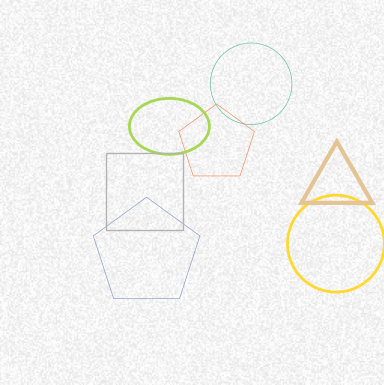[{"shape": "circle", "thickness": 0.5, "radius": 0.53, "center": [0.652, 0.782]}, {"shape": "pentagon", "thickness": 0.5, "radius": 0.52, "center": [0.563, 0.627]}, {"shape": "pentagon", "thickness": 0.5, "radius": 0.73, "center": [0.381, 0.342]}, {"shape": "oval", "thickness": 2, "radius": 0.52, "center": [0.44, 0.672]}, {"shape": "circle", "thickness": 2, "radius": 0.63, "center": [0.872, 0.367]}, {"shape": "triangle", "thickness": 3, "radius": 0.53, "center": [0.875, 0.526]}, {"shape": "square", "thickness": 1, "radius": 0.5, "center": [0.376, 0.503]}]